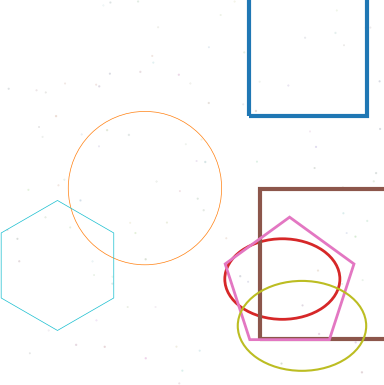[{"shape": "square", "thickness": 3, "radius": 0.77, "center": [0.8, 0.853]}, {"shape": "circle", "thickness": 0.5, "radius": 1.0, "center": [0.377, 0.511]}, {"shape": "oval", "thickness": 2, "radius": 0.75, "center": [0.733, 0.275]}, {"shape": "square", "thickness": 3, "radius": 0.97, "center": [0.871, 0.315]}, {"shape": "pentagon", "thickness": 2, "radius": 0.88, "center": [0.752, 0.26]}, {"shape": "oval", "thickness": 1.5, "radius": 0.83, "center": [0.784, 0.154]}, {"shape": "hexagon", "thickness": 0.5, "radius": 0.84, "center": [0.149, 0.31]}]